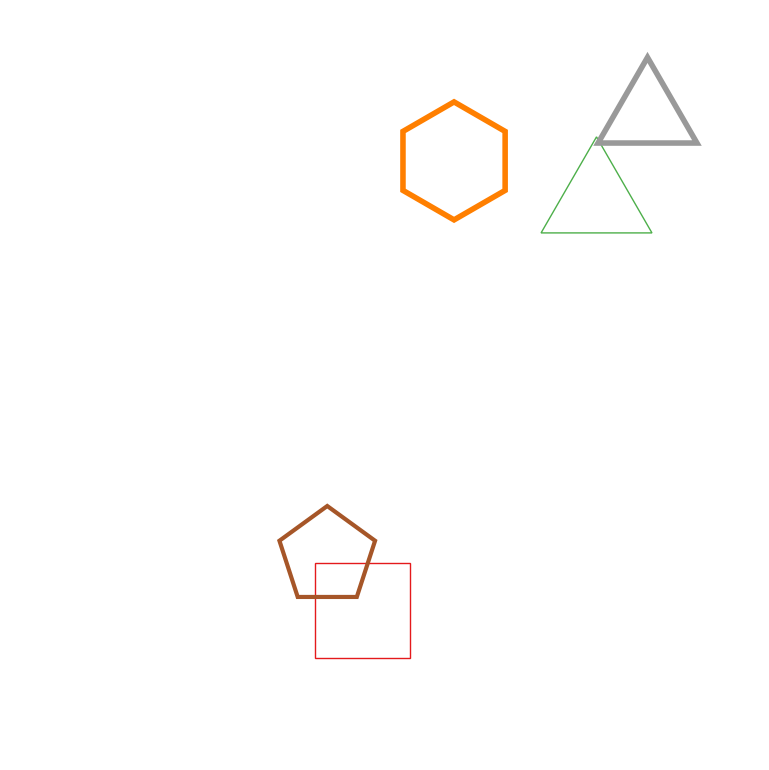[{"shape": "square", "thickness": 0.5, "radius": 0.31, "center": [0.47, 0.207]}, {"shape": "triangle", "thickness": 0.5, "radius": 0.42, "center": [0.775, 0.739]}, {"shape": "hexagon", "thickness": 2, "radius": 0.38, "center": [0.59, 0.791]}, {"shape": "pentagon", "thickness": 1.5, "radius": 0.33, "center": [0.425, 0.278]}, {"shape": "triangle", "thickness": 2, "radius": 0.37, "center": [0.841, 0.851]}]